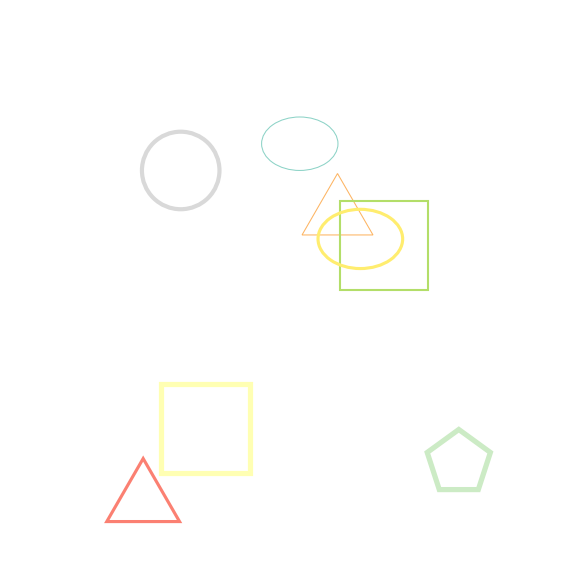[{"shape": "oval", "thickness": 0.5, "radius": 0.33, "center": [0.519, 0.75]}, {"shape": "square", "thickness": 2.5, "radius": 0.39, "center": [0.356, 0.257]}, {"shape": "triangle", "thickness": 1.5, "radius": 0.36, "center": [0.248, 0.132]}, {"shape": "triangle", "thickness": 0.5, "radius": 0.35, "center": [0.584, 0.628]}, {"shape": "square", "thickness": 1, "radius": 0.38, "center": [0.665, 0.574]}, {"shape": "circle", "thickness": 2, "radius": 0.34, "center": [0.313, 0.704]}, {"shape": "pentagon", "thickness": 2.5, "radius": 0.29, "center": [0.794, 0.198]}, {"shape": "oval", "thickness": 1.5, "radius": 0.37, "center": [0.624, 0.585]}]